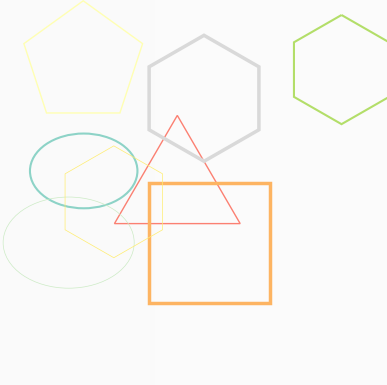[{"shape": "oval", "thickness": 1.5, "radius": 0.69, "center": [0.216, 0.556]}, {"shape": "pentagon", "thickness": 1, "radius": 0.81, "center": [0.215, 0.837]}, {"shape": "triangle", "thickness": 1, "radius": 0.94, "center": [0.458, 0.513]}, {"shape": "square", "thickness": 2.5, "radius": 0.78, "center": [0.54, 0.368]}, {"shape": "hexagon", "thickness": 1.5, "radius": 0.71, "center": [0.881, 0.819]}, {"shape": "hexagon", "thickness": 2.5, "radius": 0.82, "center": [0.526, 0.745]}, {"shape": "oval", "thickness": 0.5, "radius": 0.85, "center": [0.177, 0.37]}, {"shape": "hexagon", "thickness": 0.5, "radius": 0.73, "center": [0.294, 0.476]}]